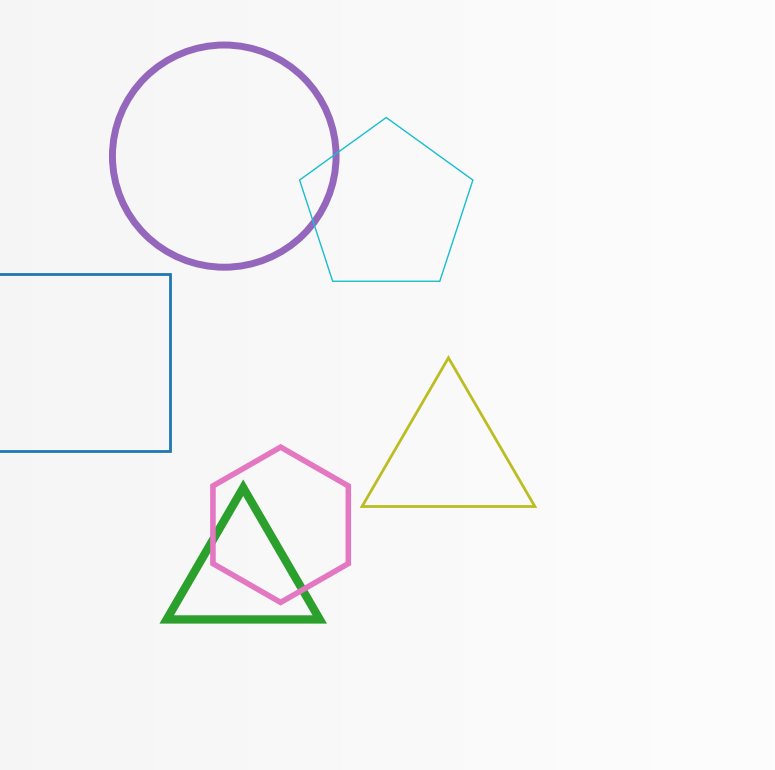[{"shape": "square", "thickness": 1, "radius": 0.58, "center": [0.104, 0.529]}, {"shape": "triangle", "thickness": 3, "radius": 0.57, "center": [0.314, 0.253]}, {"shape": "circle", "thickness": 2.5, "radius": 0.72, "center": [0.289, 0.797]}, {"shape": "hexagon", "thickness": 2, "radius": 0.5, "center": [0.362, 0.318]}, {"shape": "triangle", "thickness": 1, "radius": 0.64, "center": [0.579, 0.407]}, {"shape": "pentagon", "thickness": 0.5, "radius": 0.59, "center": [0.498, 0.73]}]